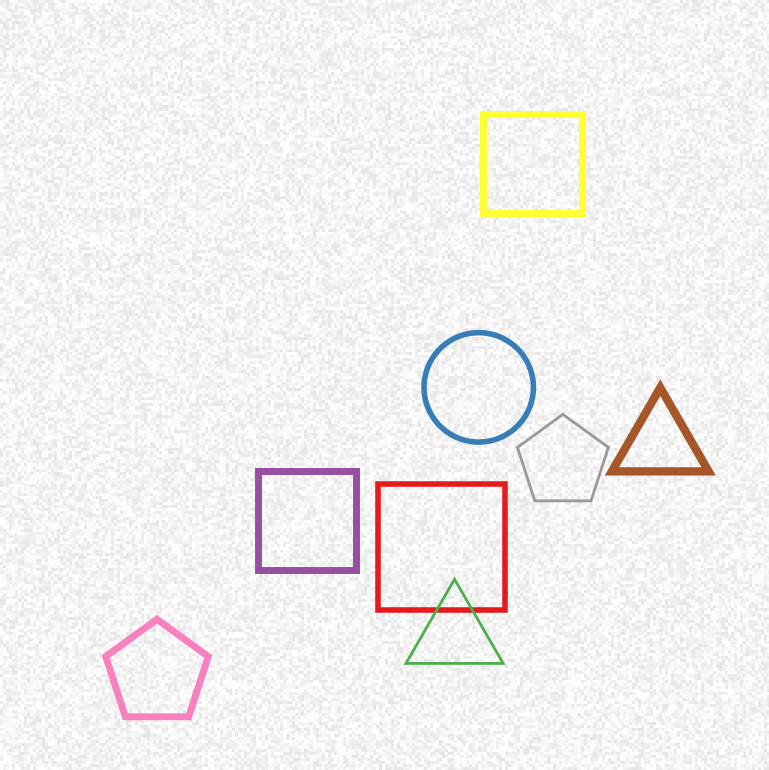[{"shape": "square", "thickness": 2, "radius": 0.41, "center": [0.574, 0.289]}, {"shape": "circle", "thickness": 2, "radius": 0.36, "center": [0.622, 0.497]}, {"shape": "triangle", "thickness": 1, "radius": 0.36, "center": [0.59, 0.175]}, {"shape": "square", "thickness": 2.5, "radius": 0.32, "center": [0.399, 0.324]}, {"shape": "square", "thickness": 2.5, "radius": 0.32, "center": [0.692, 0.787]}, {"shape": "triangle", "thickness": 3, "radius": 0.36, "center": [0.857, 0.424]}, {"shape": "pentagon", "thickness": 2.5, "radius": 0.35, "center": [0.204, 0.126]}, {"shape": "pentagon", "thickness": 1, "radius": 0.31, "center": [0.731, 0.4]}]